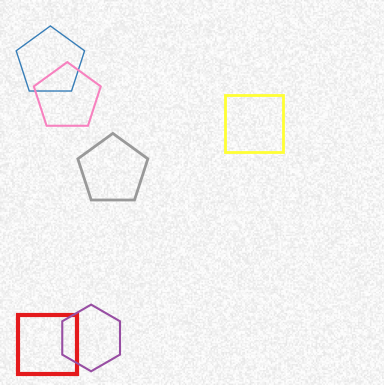[{"shape": "square", "thickness": 3, "radius": 0.38, "center": [0.123, 0.106]}, {"shape": "pentagon", "thickness": 1, "radius": 0.47, "center": [0.131, 0.839]}, {"shape": "hexagon", "thickness": 1.5, "radius": 0.43, "center": [0.237, 0.122]}, {"shape": "square", "thickness": 2, "radius": 0.37, "center": [0.66, 0.68]}, {"shape": "pentagon", "thickness": 1.5, "radius": 0.46, "center": [0.175, 0.747]}, {"shape": "pentagon", "thickness": 2, "radius": 0.48, "center": [0.293, 0.558]}]